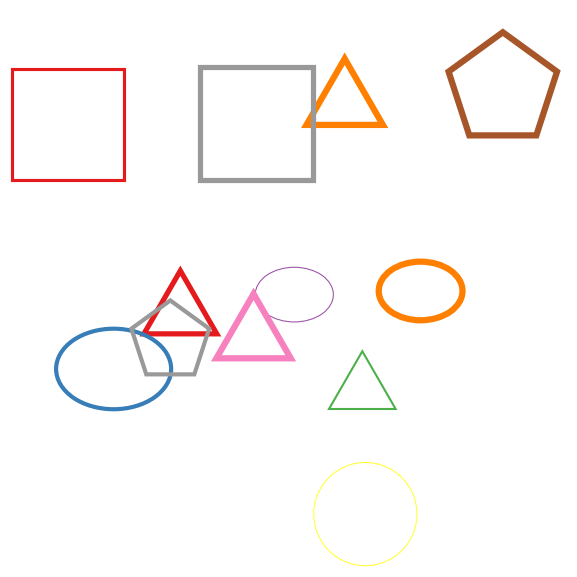[{"shape": "triangle", "thickness": 2.5, "radius": 0.36, "center": [0.312, 0.457]}, {"shape": "square", "thickness": 1.5, "radius": 0.48, "center": [0.117, 0.784]}, {"shape": "oval", "thickness": 2, "radius": 0.5, "center": [0.197, 0.36]}, {"shape": "triangle", "thickness": 1, "radius": 0.33, "center": [0.627, 0.324]}, {"shape": "oval", "thickness": 0.5, "radius": 0.34, "center": [0.51, 0.489]}, {"shape": "oval", "thickness": 3, "radius": 0.36, "center": [0.728, 0.495]}, {"shape": "triangle", "thickness": 3, "radius": 0.38, "center": [0.597, 0.821]}, {"shape": "circle", "thickness": 0.5, "radius": 0.45, "center": [0.633, 0.109]}, {"shape": "pentagon", "thickness": 3, "radius": 0.49, "center": [0.871, 0.845]}, {"shape": "triangle", "thickness": 3, "radius": 0.37, "center": [0.439, 0.416]}, {"shape": "square", "thickness": 2.5, "radius": 0.49, "center": [0.444, 0.785]}, {"shape": "pentagon", "thickness": 2, "radius": 0.35, "center": [0.295, 0.408]}]